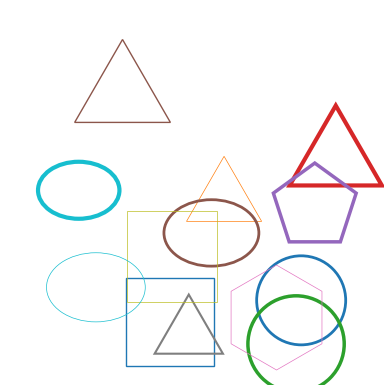[{"shape": "circle", "thickness": 2, "radius": 0.58, "center": [0.782, 0.22]}, {"shape": "square", "thickness": 1, "radius": 0.57, "center": [0.442, 0.164]}, {"shape": "triangle", "thickness": 0.5, "radius": 0.56, "center": [0.582, 0.481]}, {"shape": "circle", "thickness": 2.5, "radius": 0.63, "center": [0.769, 0.107]}, {"shape": "triangle", "thickness": 3, "radius": 0.69, "center": [0.872, 0.587]}, {"shape": "pentagon", "thickness": 2.5, "radius": 0.57, "center": [0.818, 0.463]}, {"shape": "oval", "thickness": 2, "radius": 0.62, "center": [0.549, 0.395]}, {"shape": "triangle", "thickness": 1, "radius": 0.72, "center": [0.318, 0.754]}, {"shape": "hexagon", "thickness": 0.5, "radius": 0.68, "center": [0.718, 0.175]}, {"shape": "triangle", "thickness": 1.5, "radius": 0.51, "center": [0.49, 0.133]}, {"shape": "square", "thickness": 0.5, "radius": 0.59, "center": [0.447, 0.334]}, {"shape": "oval", "thickness": 3, "radius": 0.53, "center": [0.204, 0.506]}, {"shape": "oval", "thickness": 0.5, "radius": 0.64, "center": [0.249, 0.254]}]